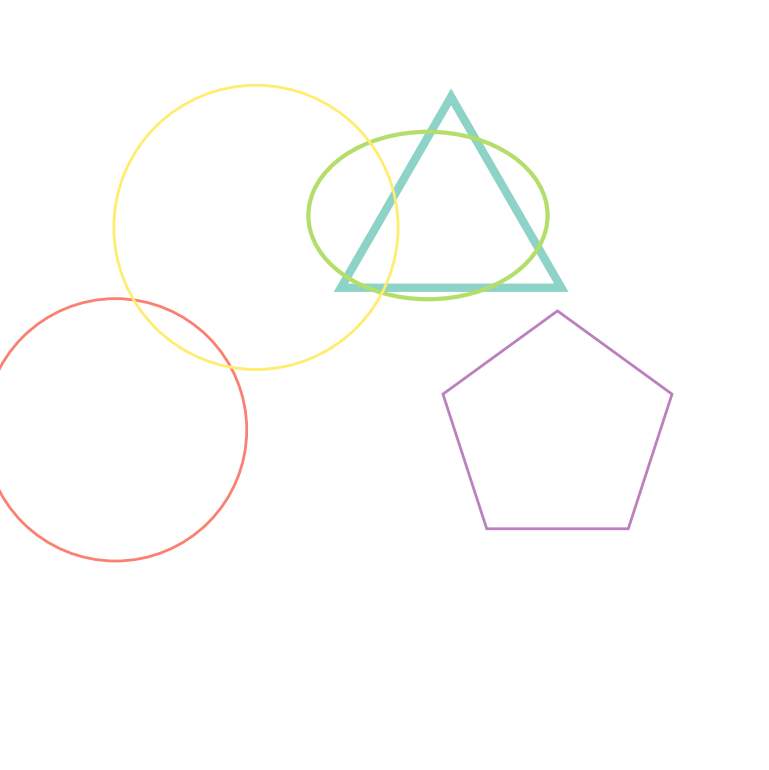[{"shape": "triangle", "thickness": 3, "radius": 0.83, "center": [0.586, 0.709]}, {"shape": "circle", "thickness": 1, "radius": 0.85, "center": [0.15, 0.442]}, {"shape": "oval", "thickness": 1.5, "radius": 0.78, "center": [0.556, 0.72]}, {"shape": "pentagon", "thickness": 1, "radius": 0.78, "center": [0.724, 0.44]}, {"shape": "circle", "thickness": 1, "radius": 0.92, "center": [0.332, 0.705]}]